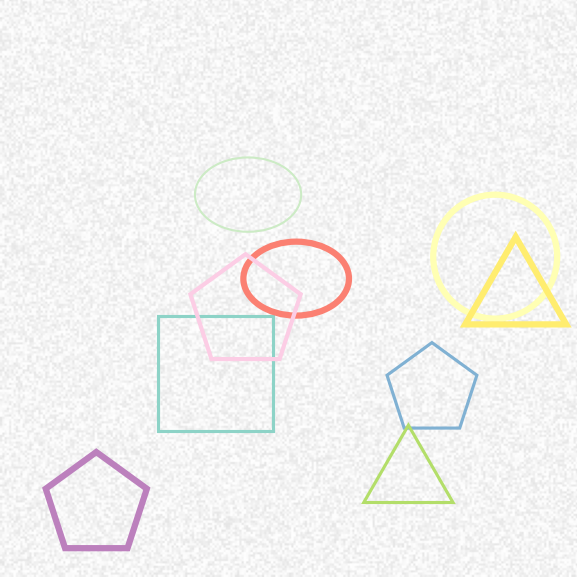[{"shape": "square", "thickness": 1.5, "radius": 0.5, "center": [0.373, 0.352]}, {"shape": "circle", "thickness": 3, "radius": 0.54, "center": [0.857, 0.555]}, {"shape": "oval", "thickness": 3, "radius": 0.46, "center": [0.513, 0.517]}, {"shape": "pentagon", "thickness": 1.5, "radius": 0.41, "center": [0.748, 0.324]}, {"shape": "triangle", "thickness": 1.5, "radius": 0.45, "center": [0.707, 0.174]}, {"shape": "pentagon", "thickness": 2, "radius": 0.5, "center": [0.425, 0.459]}, {"shape": "pentagon", "thickness": 3, "radius": 0.46, "center": [0.167, 0.124]}, {"shape": "oval", "thickness": 1, "radius": 0.46, "center": [0.43, 0.662]}, {"shape": "triangle", "thickness": 3, "radius": 0.5, "center": [0.893, 0.488]}]